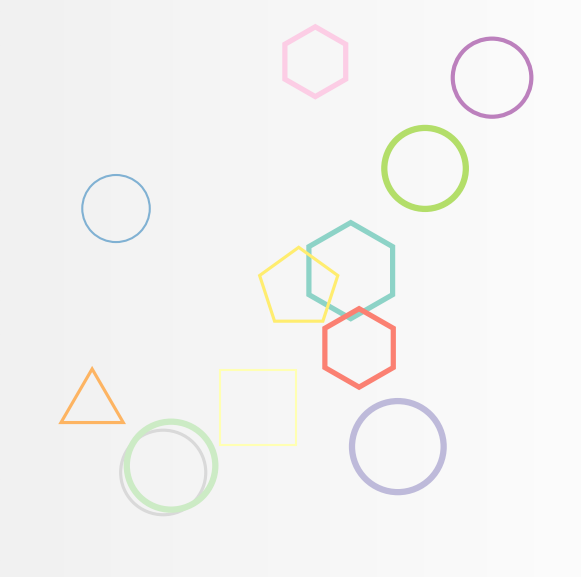[{"shape": "hexagon", "thickness": 2.5, "radius": 0.42, "center": [0.603, 0.53]}, {"shape": "square", "thickness": 1, "radius": 0.33, "center": [0.444, 0.293]}, {"shape": "circle", "thickness": 3, "radius": 0.39, "center": [0.684, 0.226]}, {"shape": "hexagon", "thickness": 2.5, "radius": 0.34, "center": [0.618, 0.397]}, {"shape": "circle", "thickness": 1, "radius": 0.29, "center": [0.2, 0.638]}, {"shape": "triangle", "thickness": 1.5, "radius": 0.31, "center": [0.159, 0.298]}, {"shape": "circle", "thickness": 3, "radius": 0.35, "center": [0.731, 0.707]}, {"shape": "hexagon", "thickness": 2.5, "radius": 0.3, "center": [0.542, 0.892]}, {"shape": "circle", "thickness": 1.5, "radius": 0.37, "center": [0.281, 0.181]}, {"shape": "circle", "thickness": 2, "radius": 0.34, "center": [0.847, 0.865]}, {"shape": "circle", "thickness": 3, "radius": 0.38, "center": [0.294, 0.193]}, {"shape": "pentagon", "thickness": 1.5, "radius": 0.35, "center": [0.514, 0.5]}]